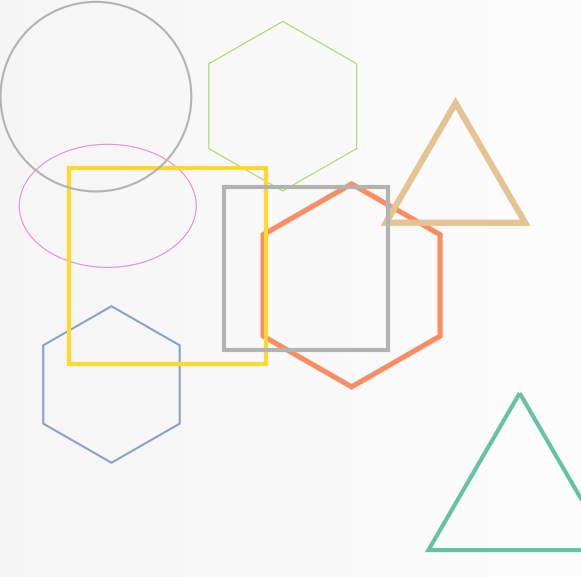[{"shape": "triangle", "thickness": 2, "radius": 0.91, "center": [0.894, 0.137]}, {"shape": "hexagon", "thickness": 2.5, "radius": 0.88, "center": [0.605, 0.505]}, {"shape": "hexagon", "thickness": 1, "radius": 0.68, "center": [0.192, 0.333]}, {"shape": "oval", "thickness": 0.5, "radius": 0.76, "center": [0.185, 0.643]}, {"shape": "hexagon", "thickness": 0.5, "radius": 0.73, "center": [0.486, 0.815]}, {"shape": "square", "thickness": 2, "radius": 0.85, "center": [0.288, 0.538]}, {"shape": "triangle", "thickness": 3, "radius": 0.69, "center": [0.784, 0.683]}, {"shape": "circle", "thickness": 1, "radius": 0.82, "center": [0.165, 0.832]}, {"shape": "square", "thickness": 2, "radius": 0.71, "center": [0.527, 0.534]}]